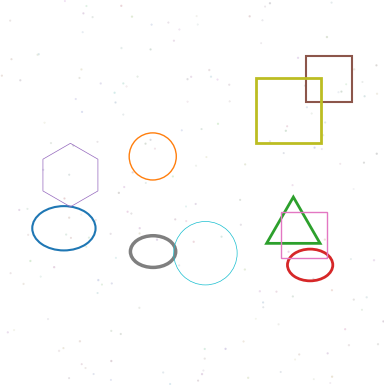[{"shape": "oval", "thickness": 1.5, "radius": 0.41, "center": [0.166, 0.407]}, {"shape": "circle", "thickness": 1, "radius": 0.31, "center": [0.397, 0.594]}, {"shape": "triangle", "thickness": 2, "radius": 0.4, "center": [0.762, 0.408]}, {"shape": "oval", "thickness": 2, "radius": 0.29, "center": [0.806, 0.312]}, {"shape": "hexagon", "thickness": 0.5, "radius": 0.41, "center": [0.183, 0.545]}, {"shape": "square", "thickness": 1.5, "radius": 0.3, "center": [0.853, 0.795]}, {"shape": "square", "thickness": 1, "radius": 0.3, "center": [0.79, 0.39]}, {"shape": "oval", "thickness": 2.5, "radius": 0.29, "center": [0.398, 0.347]}, {"shape": "square", "thickness": 2, "radius": 0.42, "center": [0.75, 0.713]}, {"shape": "circle", "thickness": 0.5, "radius": 0.41, "center": [0.534, 0.342]}]